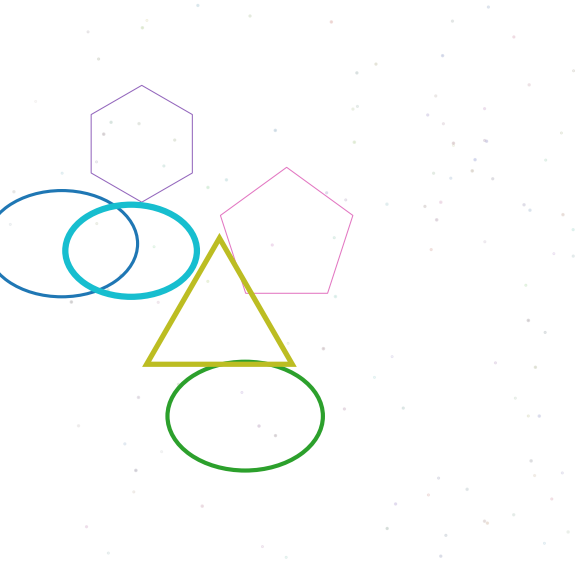[{"shape": "oval", "thickness": 1.5, "radius": 0.66, "center": [0.107, 0.577]}, {"shape": "oval", "thickness": 2, "radius": 0.67, "center": [0.425, 0.279]}, {"shape": "hexagon", "thickness": 0.5, "radius": 0.51, "center": [0.245, 0.75]}, {"shape": "pentagon", "thickness": 0.5, "radius": 0.6, "center": [0.496, 0.589]}, {"shape": "triangle", "thickness": 2.5, "radius": 0.73, "center": [0.38, 0.441]}, {"shape": "oval", "thickness": 3, "radius": 0.57, "center": [0.227, 0.565]}]